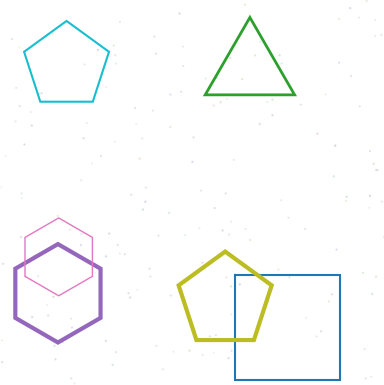[{"shape": "square", "thickness": 1.5, "radius": 0.68, "center": [0.747, 0.15]}, {"shape": "triangle", "thickness": 2, "radius": 0.67, "center": [0.649, 0.821]}, {"shape": "hexagon", "thickness": 3, "radius": 0.64, "center": [0.151, 0.238]}, {"shape": "hexagon", "thickness": 1, "radius": 0.51, "center": [0.152, 0.333]}, {"shape": "pentagon", "thickness": 3, "radius": 0.64, "center": [0.585, 0.22]}, {"shape": "pentagon", "thickness": 1.5, "radius": 0.58, "center": [0.173, 0.83]}]